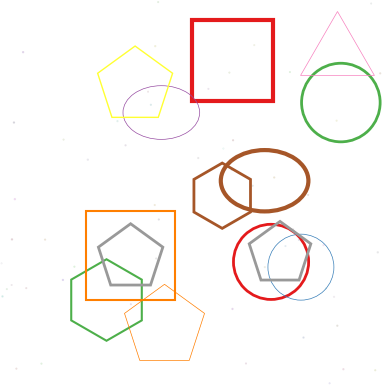[{"shape": "square", "thickness": 3, "radius": 0.53, "center": [0.604, 0.843]}, {"shape": "circle", "thickness": 2, "radius": 0.49, "center": [0.704, 0.32]}, {"shape": "circle", "thickness": 0.5, "radius": 0.43, "center": [0.782, 0.306]}, {"shape": "hexagon", "thickness": 1.5, "radius": 0.53, "center": [0.277, 0.221]}, {"shape": "circle", "thickness": 2, "radius": 0.51, "center": [0.885, 0.734]}, {"shape": "oval", "thickness": 0.5, "radius": 0.5, "center": [0.419, 0.708]}, {"shape": "pentagon", "thickness": 0.5, "radius": 0.55, "center": [0.427, 0.152]}, {"shape": "square", "thickness": 1.5, "radius": 0.58, "center": [0.338, 0.337]}, {"shape": "pentagon", "thickness": 1, "radius": 0.51, "center": [0.351, 0.778]}, {"shape": "oval", "thickness": 3, "radius": 0.57, "center": [0.687, 0.531]}, {"shape": "hexagon", "thickness": 2, "radius": 0.42, "center": [0.577, 0.492]}, {"shape": "triangle", "thickness": 0.5, "radius": 0.55, "center": [0.877, 0.859]}, {"shape": "pentagon", "thickness": 2, "radius": 0.42, "center": [0.727, 0.341]}, {"shape": "pentagon", "thickness": 2, "radius": 0.44, "center": [0.339, 0.331]}]